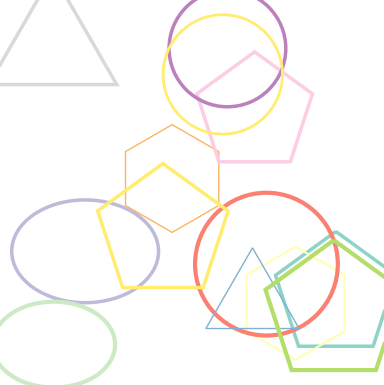[{"shape": "pentagon", "thickness": 2.5, "radius": 0.82, "center": [0.872, 0.234]}, {"shape": "hexagon", "thickness": 1.5, "radius": 0.73, "center": [0.767, 0.213]}, {"shape": "oval", "thickness": 2.5, "radius": 0.95, "center": [0.221, 0.347]}, {"shape": "circle", "thickness": 3, "radius": 0.93, "center": [0.692, 0.314]}, {"shape": "triangle", "thickness": 1, "radius": 0.7, "center": [0.656, 0.217]}, {"shape": "hexagon", "thickness": 1, "radius": 0.7, "center": [0.447, 0.536]}, {"shape": "pentagon", "thickness": 3, "radius": 0.93, "center": [0.867, 0.19]}, {"shape": "pentagon", "thickness": 2.5, "radius": 0.79, "center": [0.661, 0.707]}, {"shape": "triangle", "thickness": 2.5, "radius": 0.96, "center": [0.137, 0.876]}, {"shape": "circle", "thickness": 2.5, "radius": 0.76, "center": [0.591, 0.874]}, {"shape": "oval", "thickness": 3, "radius": 0.8, "center": [0.14, 0.105]}, {"shape": "circle", "thickness": 2, "radius": 0.78, "center": [0.579, 0.807]}, {"shape": "pentagon", "thickness": 2.5, "radius": 0.89, "center": [0.423, 0.397]}]